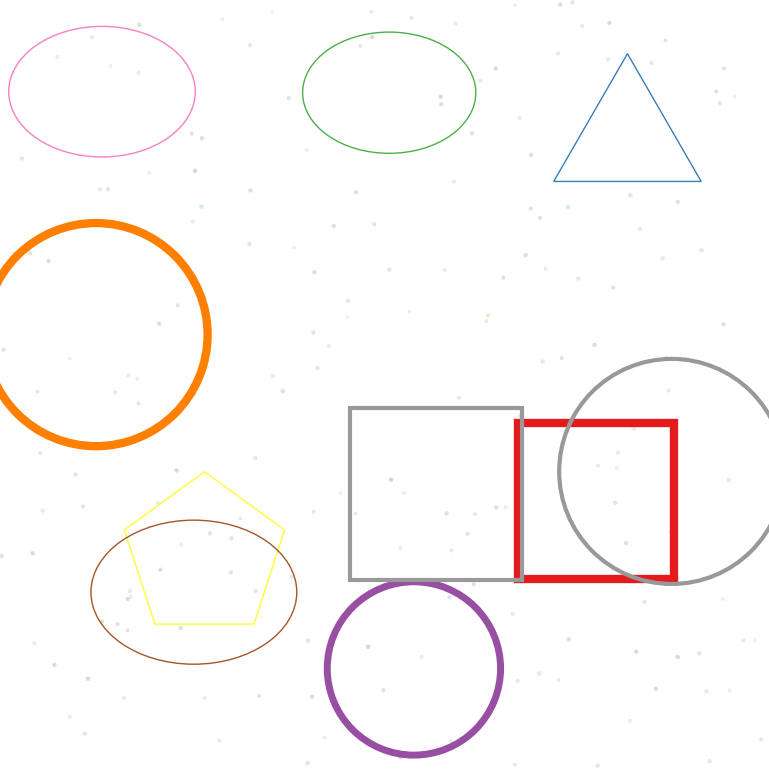[{"shape": "square", "thickness": 3, "radius": 0.51, "center": [0.774, 0.349]}, {"shape": "triangle", "thickness": 0.5, "radius": 0.55, "center": [0.815, 0.82]}, {"shape": "oval", "thickness": 0.5, "radius": 0.56, "center": [0.505, 0.88]}, {"shape": "circle", "thickness": 2.5, "radius": 0.56, "center": [0.538, 0.132]}, {"shape": "circle", "thickness": 3, "radius": 0.72, "center": [0.125, 0.565]}, {"shape": "pentagon", "thickness": 0.5, "radius": 0.55, "center": [0.266, 0.278]}, {"shape": "oval", "thickness": 0.5, "radius": 0.67, "center": [0.252, 0.231]}, {"shape": "oval", "thickness": 0.5, "radius": 0.61, "center": [0.132, 0.881]}, {"shape": "square", "thickness": 1.5, "radius": 0.56, "center": [0.566, 0.358]}, {"shape": "circle", "thickness": 1.5, "radius": 0.73, "center": [0.872, 0.388]}]